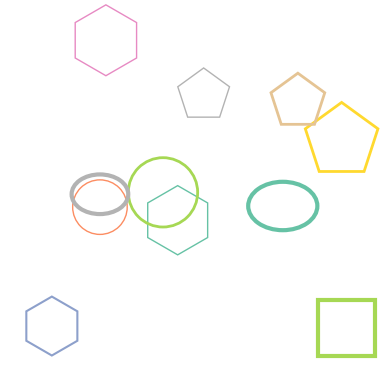[{"shape": "oval", "thickness": 3, "radius": 0.45, "center": [0.734, 0.465]}, {"shape": "hexagon", "thickness": 1, "radius": 0.45, "center": [0.462, 0.428]}, {"shape": "circle", "thickness": 1, "radius": 0.35, "center": [0.26, 0.462]}, {"shape": "hexagon", "thickness": 1.5, "radius": 0.38, "center": [0.135, 0.153]}, {"shape": "hexagon", "thickness": 1, "radius": 0.46, "center": [0.275, 0.895]}, {"shape": "circle", "thickness": 2, "radius": 0.45, "center": [0.423, 0.5]}, {"shape": "square", "thickness": 3, "radius": 0.37, "center": [0.9, 0.148]}, {"shape": "pentagon", "thickness": 2, "radius": 0.5, "center": [0.887, 0.635]}, {"shape": "pentagon", "thickness": 2, "radius": 0.37, "center": [0.774, 0.736]}, {"shape": "oval", "thickness": 3, "radius": 0.37, "center": [0.26, 0.495]}, {"shape": "pentagon", "thickness": 1, "radius": 0.35, "center": [0.529, 0.753]}]